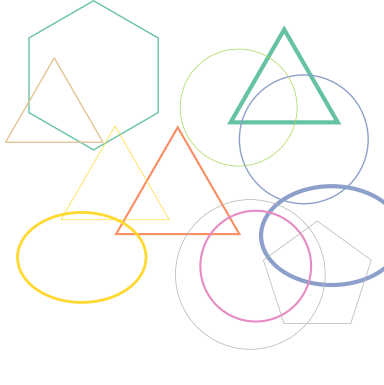[{"shape": "hexagon", "thickness": 1, "radius": 0.97, "center": [0.243, 0.804]}, {"shape": "triangle", "thickness": 3, "radius": 0.8, "center": [0.738, 0.763]}, {"shape": "triangle", "thickness": 1.5, "radius": 0.92, "center": [0.462, 0.484]}, {"shape": "oval", "thickness": 3, "radius": 0.92, "center": [0.861, 0.388]}, {"shape": "circle", "thickness": 1, "radius": 0.84, "center": [0.789, 0.638]}, {"shape": "circle", "thickness": 1.5, "radius": 0.72, "center": [0.664, 0.309]}, {"shape": "circle", "thickness": 0.5, "radius": 0.76, "center": [0.62, 0.721]}, {"shape": "oval", "thickness": 2, "radius": 0.83, "center": [0.212, 0.331]}, {"shape": "triangle", "thickness": 0.5, "radius": 0.81, "center": [0.299, 0.51]}, {"shape": "triangle", "thickness": 1, "radius": 0.73, "center": [0.141, 0.704]}, {"shape": "circle", "thickness": 0.5, "radius": 0.97, "center": [0.65, 0.287]}, {"shape": "pentagon", "thickness": 0.5, "radius": 0.74, "center": [0.824, 0.279]}]